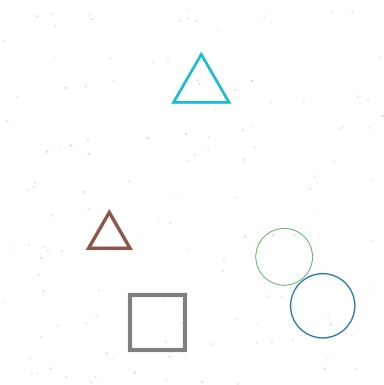[{"shape": "circle", "thickness": 1, "radius": 0.42, "center": [0.838, 0.206]}, {"shape": "circle", "thickness": 0.5, "radius": 0.37, "center": [0.738, 0.333]}, {"shape": "triangle", "thickness": 2.5, "radius": 0.31, "center": [0.284, 0.386]}, {"shape": "square", "thickness": 3, "radius": 0.36, "center": [0.409, 0.163]}, {"shape": "triangle", "thickness": 2, "radius": 0.42, "center": [0.523, 0.776]}]